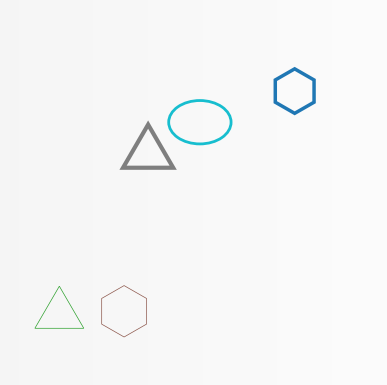[{"shape": "hexagon", "thickness": 2.5, "radius": 0.29, "center": [0.76, 0.763]}, {"shape": "triangle", "thickness": 0.5, "radius": 0.36, "center": [0.153, 0.184]}, {"shape": "hexagon", "thickness": 0.5, "radius": 0.33, "center": [0.32, 0.191]}, {"shape": "triangle", "thickness": 3, "radius": 0.37, "center": [0.382, 0.602]}, {"shape": "oval", "thickness": 2, "radius": 0.4, "center": [0.516, 0.683]}]